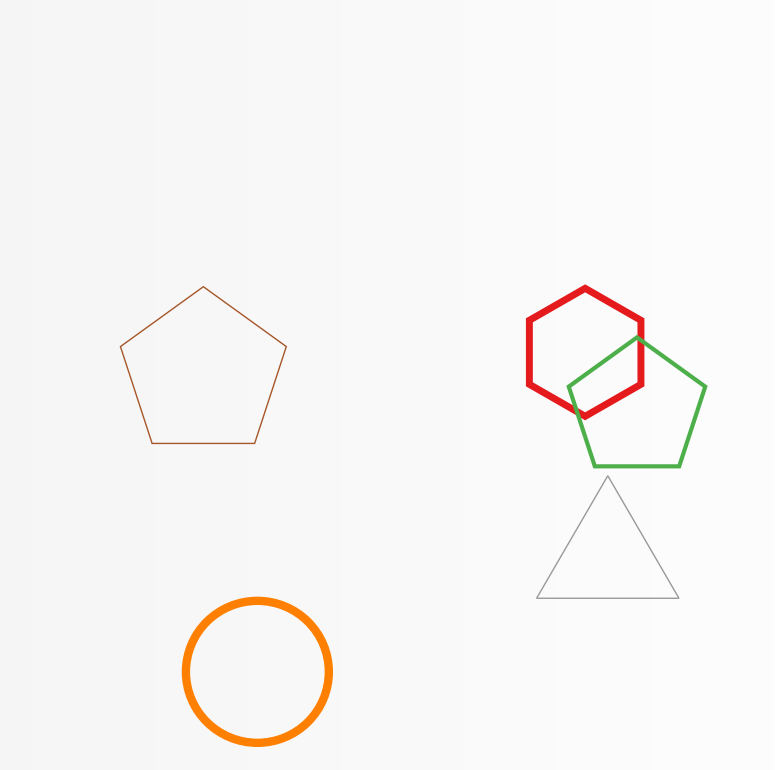[{"shape": "hexagon", "thickness": 2.5, "radius": 0.42, "center": [0.755, 0.542]}, {"shape": "pentagon", "thickness": 1.5, "radius": 0.46, "center": [0.822, 0.469]}, {"shape": "circle", "thickness": 3, "radius": 0.46, "center": [0.332, 0.127]}, {"shape": "pentagon", "thickness": 0.5, "radius": 0.56, "center": [0.262, 0.515]}, {"shape": "triangle", "thickness": 0.5, "radius": 0.53, "center": [0.784, 0.276]}]